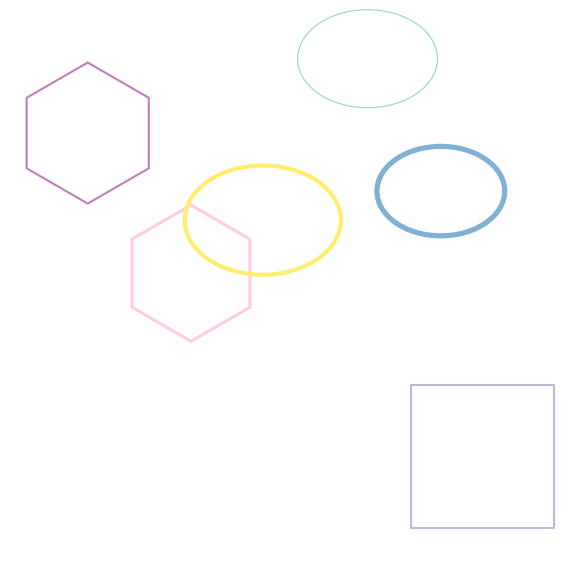[{"shape": "oval", "thickness": 0.5, "radius": 0.61, "center": [0.636, 0.897]}, {"shape": "square", "thickness": 1, "radius": 0.62, "center": [0.835, 0.208]}, {"shape": "oval", "thickness": 2.5, "radius": 0.55, "center": [0.763, 0.668]}, {"shape": "hexagon", "thickness": 1.5, "radius": 0.59, "center": [0.331, 0.526]}, {"shape": "hexagon", "thickness": 1, "radius": 0.61, "center": [0.152, 0.769]}, {"shape": "oval", "thickness": 2, "radius": 0.68, "center": [0.455, 0.618]}]